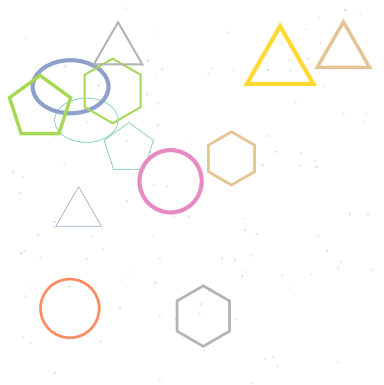[{"shape": "oval", "thickness": 0.5, "radius": 0.41, "center": [0.224, 0.688]}, {"shape": "pentagon", "thickness": 0.5, "radius": 0.34, "center": [0.334, 0.615]}, {"shape": "circle", "thickness": 2, "radius": 0.38, "center": [0.181, 0.199]}, {"shape": "triangle", "thickness": 0.5, "radius": 0.34, "center": [0.204, 0.446]}, {"shape": "oval", "thickness": 3, "radius": 0.49, "center": [0.183, 0.775]}, {"shape": "circle", "thickness": 3, "radius": 0.4, "center": [0.443, 0.529]}, {"shape": "hexagon", "thickness": 1.5, "radius": 0.42, "center": [0.293, 0.764]}, {"shape": "pentagon", "thickness": 2.5, "radius": 0.42, "center": [0.104, 0.72]}, {"shape": "triangle", "thickness": 3, "radius": 0.5, "center": [0.727, 0.832]}, {"shape": "triangle", "thickness": 2.5, "radius": 0.39, "center": [0.892, 0.864]}, {"shape": "hexagon", "thickness": 2, "radius": 0.35, "center": [0.601, 0.588]}, {"shape": "triangle", "thickness": 1.5, "radius": 0.36, "center": [0.307, 0.869]}, {"shape": "hexagon", "thickness": 2, "radius": 0.39, "center": [0.528, 0.179]}]